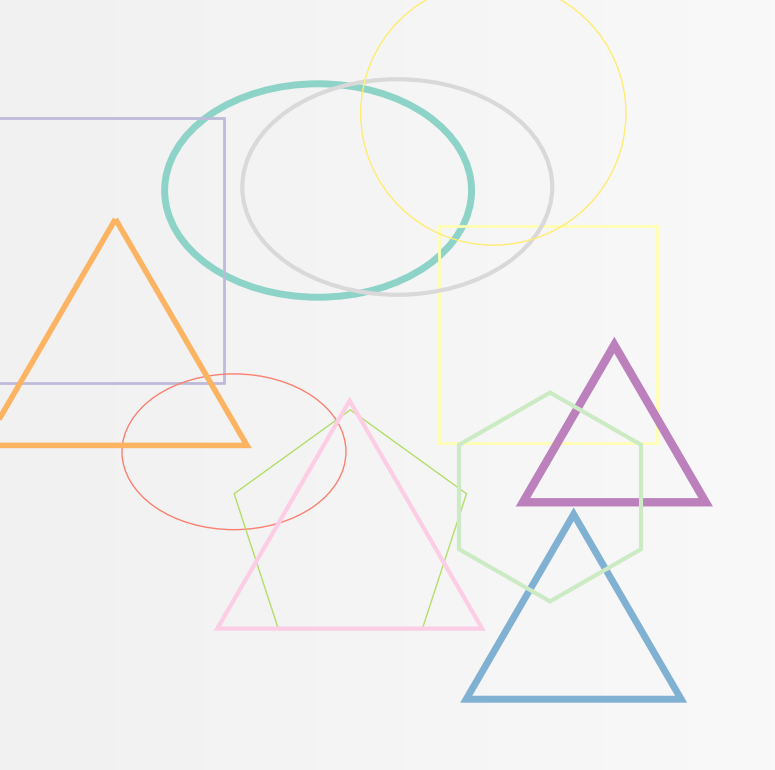[{"shape": "oval", "thickness": 2.5, "radius": 0.99, "center": [0.41, 0.753]}, {"shape": "square", "thickness": 1, "radius": 0.7, "center": [0.707, 0.565]}, {"shape": "square", "thickness": 1, "radius": 0.86, "center": [0.117, 0.674]}, {"shape": "oval", "thickness": 0.5, "radius": 0.72, "center": [0.302, 0.413]}, {"shape": "triangle", "thickness": 2.5, "radius": 0.8, "center": [0.74, 0.172]}, {"shape": "triangle", "thickness": 2, "radius": 0.98, "center": [0.149, 0.52]}, {"shape": "pentagon", "thickness": 0.5, "radius": 0.79, "center": [0.452, 0.31]}, {"shape": "triangle", "thickness": 1.5, "radius": 0.99, "center": [0.451, 0.282]}, {"shape": "oval", "thickness": 1.5, "radius": 1.0, "center": [0.513, 0.757]}, {"shape": "triangle", "thickness": 3, "radius": 0.68, "center": [0.793, 0.416]}, {"shape": "hexagon", "thickness": 1.5, "radius": 0.68, "center": [0.71, 0.355]}, {"shape": "circle", "thickness": 0.5, "radius": 0.86, "center": [0.637, 0.853]}]